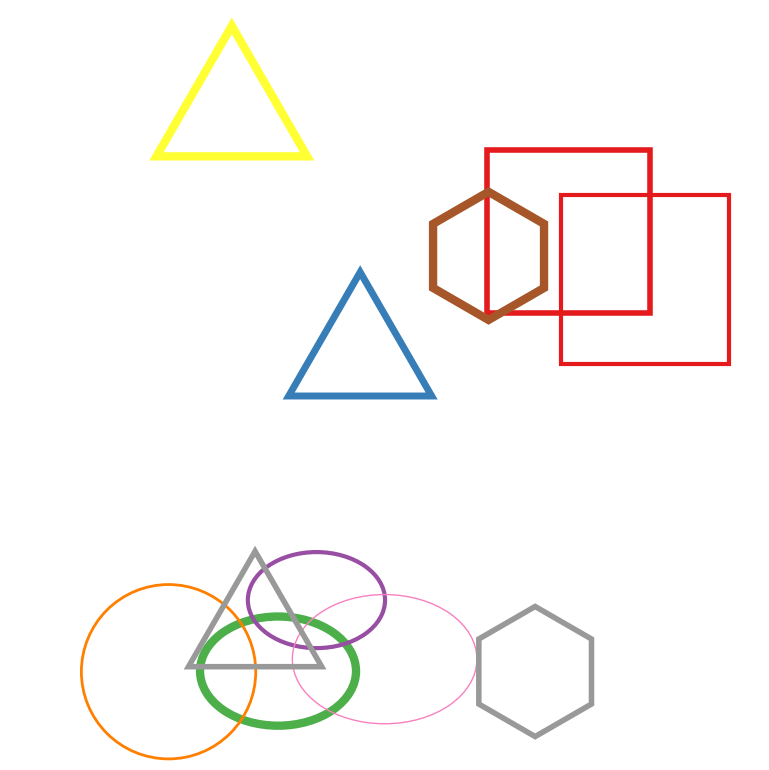[{"shape": "square", "thickness": 2, "radius": 0.53, "center": [0.738, 0.699]}, {"shape": "square", "thickness": 1.5, "radius": 0.55, "center": [0.837, 0.637]}, {"shape": "triangle", "thickness": 2.5, "radius": 0.54, "center": [0.468, 0.539]}, {"shape": "oval", "thickness": 3, "radius": 0.51, "center": [0.361, 0.128]}, {"shape": "oval", "thickness": 1.5, "radius": 0.45, "center": [0.411, 0.221]}, {"shape": "circle", "thickness": 1, "radius": 0.57, "center": [0.219, 0.128]}, {"shape": "triangle", "thickness": 3, "radius": 0.56, "center": [0.301, 0.853]}, {"shape": "hexagon", "thickness": 3, "radius": 0.42, "center": [0.634, 0.668]}, {"shape": "oval", "thickness": 0.5, "radius": 0.6, "center": [0.5, 0.144]}, {"shape": "hexagon", "thickness": 2, "radius": 0.42, "center": [0.695, 0.128]}, {"shape": "triangle", "thickness": 2, "radius": 0.5, "center": [0.331, 0.184]}]